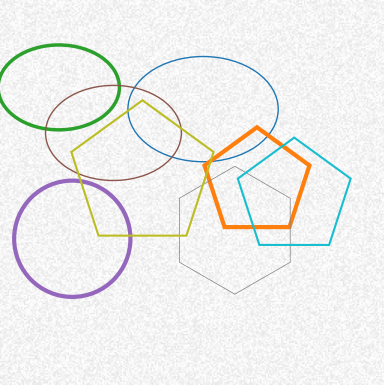[{"shape": "oval", "thickness": 1, "radius": 0.98, "center": [0.527, 0.717]}, {"shape": "pentagon", "thickness": 3, "radius": 0.72, "center": [0.668, 0.526]}, {"shape": "oval", "thickness": 2.5, "radius": 0.79, "center": [0.153, 0.773]}, {"shape": "circle", "thickness": 3, "radius": 0.76, "center": [0.188, 0.38]}, {"shape": "oval", "thickness": 1, "radius": 0.88, "center": [0.295, 0.655]}, {"shape": "hexagon", "thickness": 0.5, "radius": 0.83, "center": [0.61, 0.402]}, {"shape": "pentagon", "thickness": 1.5, "radius": 0.97, "center": [0.37, 0.545]}, {"shape": "pentagon", "thickness": 1.5, "radius": 0.77, "center": [0.764, 0.488]}]